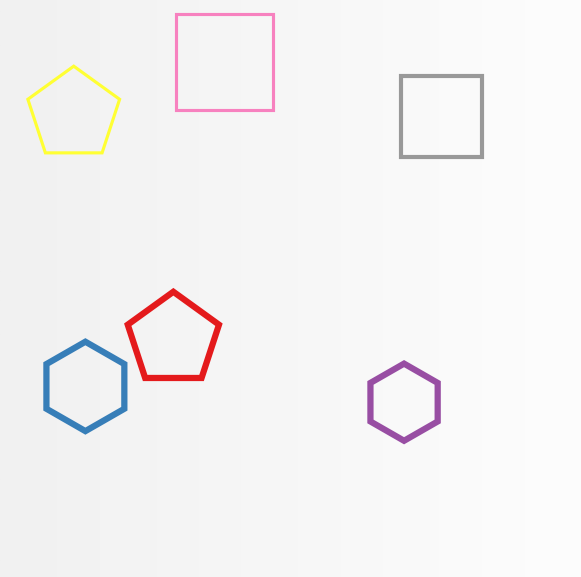[{"shape": "pentagon", "thickness": 3, "radius": 0.41, "center": [0.298, 0.411]}, {"shape": "hexagon", "thickness": 3, "radius": 0.39, "center": [0.147, 0.33]}, {"shape": "hexagon", "thickness": 3, "radius": 0.33, "center": [0.695, 0.303]}, {"shape": "pentagon", "thickness": 1.5, "radius": 0.41, "center": [0.127, 0.802]}, {"shape": "square", "thickness": 1.5, "radius": 0.42, "center": [0.386, 0.891]}, {"shape": "square", "thickness": 2, "radius": 0.35, "center": [0.76, 0.798]}]